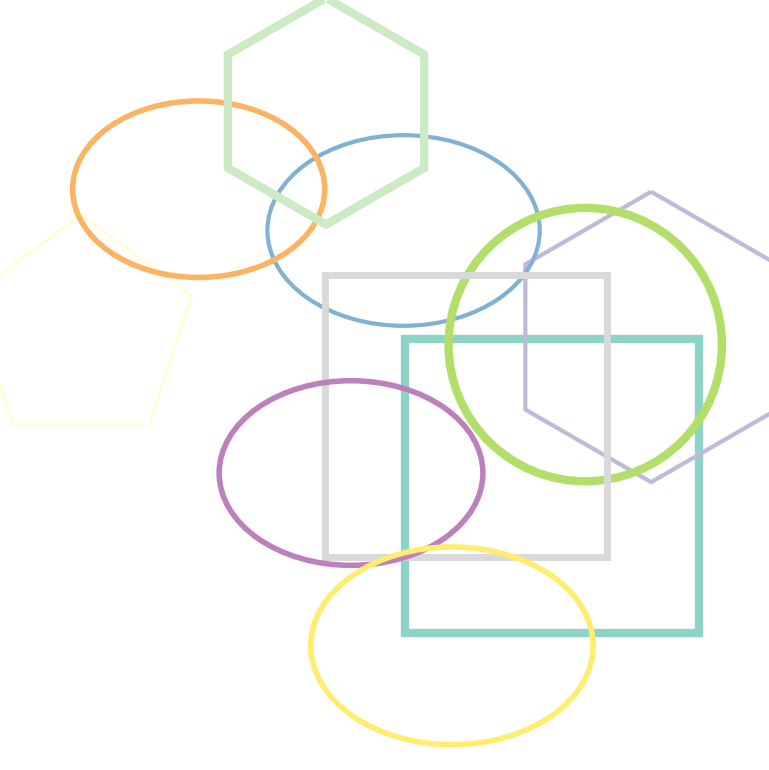[{"shape": "square", "thickness": 3, "radius": 0.95, "center": [0.717, 0.369]}, {"shape": "pentagon", "thickness": 0.5, "radius": 0.75, "center": [0.105, 0.57]}, {"shape": "hexagon", "thickness": 1.5, "radius": 0.94, "center": [0.846, 0.562]}, {"shape": "oval", "thickness": 1.5, "radius": 0.88, "center": [0.524, 0.701]}, {"shape": "oval", "thickness": 2, "radius": 0.82, "center": [0.258, 0.754]}, {"shape": "circle", "thickness": 3, "radius": 0.89, "center": [0.76, 0.552]}, {"shape": "square", "thickness": 2.5, "radius": 0.92, "center": [0.605, 0.46]}, {"shape": "oval", "thickness": 2, "radius": 0.86, "center": [0.456, 0.386]}, {"shape": "hexagon", "thickness": 3, "radius": 0.74, "center": [0.423, 0.856]}, {"shape": "oval", "thickness": 2, "radius": 0.92, "center": [0.587, 0.161]}]